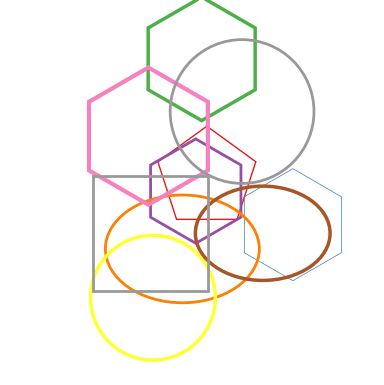[{"shape": "pentagon", "thickness": 1, "radius": 0.67, "center": [0.537, 0.538]}, {"shape": "hexagon", "thickness": 0.5, "radius": 0.73, "center": [0.761, 0.416]}, {"shape": "hexagon", "thickness": 2.5, "radius": 0.8, "center": [0.524, 0.847]}, {"shape": "hexagon", "thickness": 2, "radius": 0.68, "center": [0.508, 0.504]}, {"shape": "oval", "thickness": 2, "radius": 1.0, "center": [0.474, 0.354]}, {"shape": "circle", "thickness": 2.5, "radius": 0.81, "center": [0.397, 0.227]}, {"shape": "oval", "thickness": 2.5, "radius": 0.87, "center": [0.682, 0.394]}, {"shape": "hexagon", "thickness": 3, "radius": 0.89, "center": [0.386, 0.646]}, {"shape": "circle", "thickness": 2, "radius": 0.93, "center": [0.629, 0.71]}, {"shape": "square", "thickness": 2, "radius": 0.74, "center": [0.39, 0.394]}]